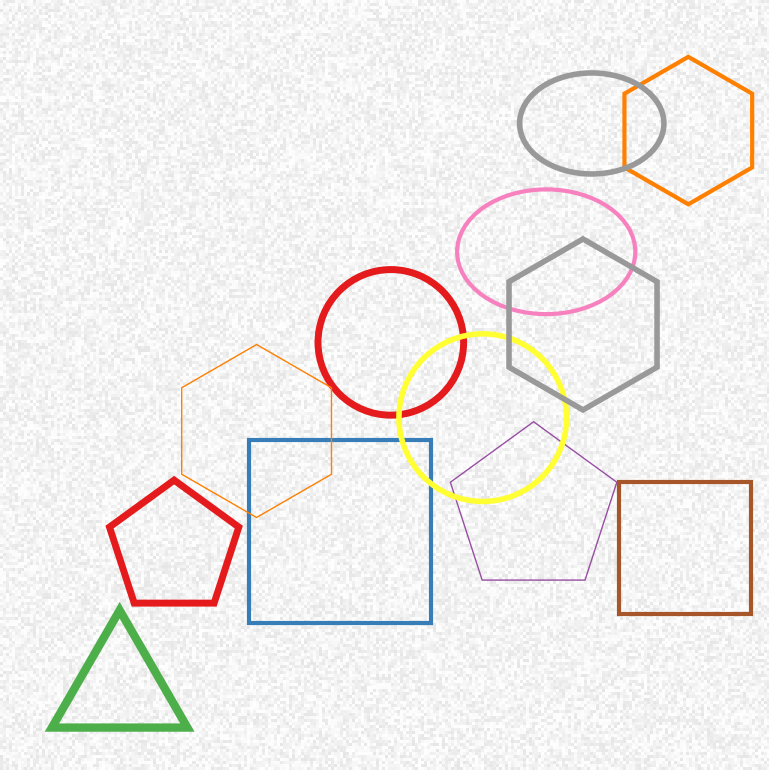[{"shape": "circle", "thickness": 2.5, "radius": 0.47, "center": [0.508, 0.555]}, {"shape": "pentagon", "thickness": 2.5, "radius": 0.44, "center": [0.226, 0.288]}, {"shape": "square", "thickness": 1.5, "radius": 0.59, "center": [0.441, 0.31]}, {"shape": "triangle", "thickness": 3, "radius": 0.51, "center": [0.155, 0.106]}, {"shape": "pentagon", "thickness": 0.5, "radius": 0.57, "center": [0.693, 0.339]}, {"shape": "hexagon", "thickness": 0.5, "radius": 0.56, "center": [0.333, 0.44]}, {"shape": "hexagon", "thickness": 1.5, "radius": 0.48, "center": [0.894, 0.83]}, {"shape": "circle", "thickness": 2, "radius": 0.54, "center": [0.627, 0.458]}, {"shape": "square", "thickness": 1.5, "radius": 0.43, "center": [0.89, 0.288]}, {"shape": "oval", "thickness": 1.5, "radius": 0.58, "center": [0.709, 0.673]}, {"shape": "oval", "thickness": 2, "radius": 0.47, "center": [0.769, 0.84]}, {"shape": "hexagon", "thickness": 2, "radius": 0.56, "center": [0.757, 0.579]}]